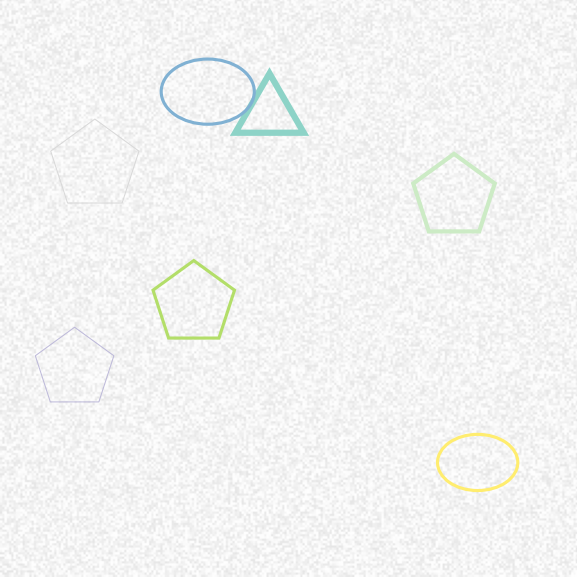[{"shape": "triangle", "thickness": 3, "radius": 0.34, "center": [0.467, 0.803]}, {"shape": "pentagon", "thickness": 0.5, "radius": 0.36, "center": [0.129, 0.361]}, {"shape": "oval", "thickness": 1.5, "radius": 0.4, "center": [0.36, 0.84]}, {"shape": "pentagon", "thickness": 1.5, "radius": 0.37, "center": [0.336, 0.474]}, {"shape": "pentagon", "thickness": 0.5, "radius": 0.4, "center": [0.164, 0.713]}, {"shape": "pentagon", "thickness": 2, "radius": 0.37, "center": [0.786, 0.658]}, {"shape": "oval", "thickness": 1.5, "radius": 0.35, "center": [0.827, 0.198]}]